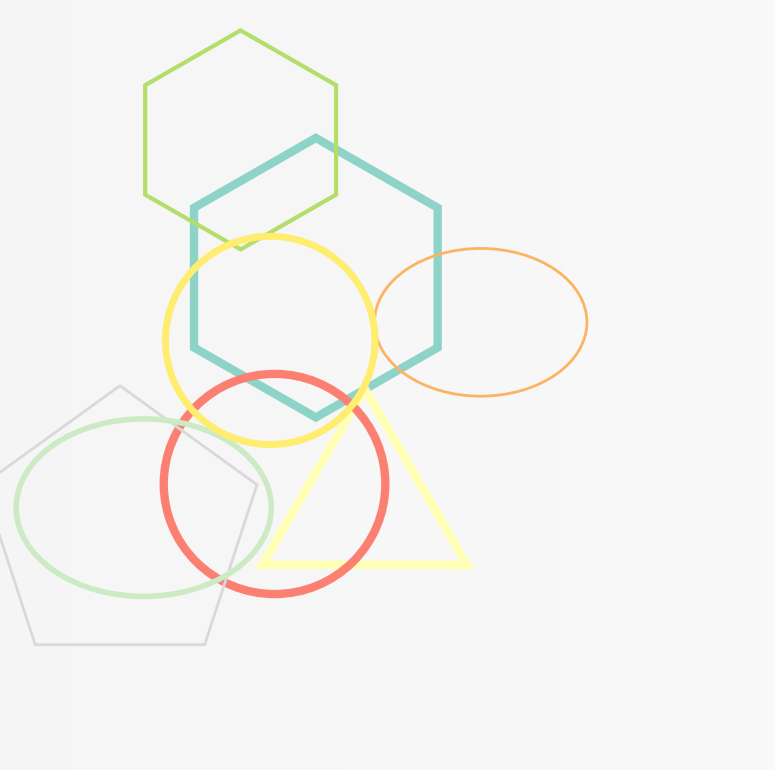[{"shape": "hexagon", "thickness": 3, "radius": 0.91, "center": [0.408, 0.639]}, {"shape": "triangle", "thickness": 3, "radius": 0.76, "center": [0.471, 0.343]}, {"shape": "circle", "thickness": 3, "radius": 0.71, "center": [0.354, 0.371]}, {"shape": "oval", "thickness": 1, "radius": 0.69, "center": [0.62, 0.581]}, {"shape": "hexagon", "thickness": 1.5, "radius": 0.71, "center": [0.31, 0.818]}, {"shape": "pentagon", "thickness": 1, "radius": 0.93, "center": [0.155, 0.313]}, {"shape": "oval", "thickness": 2, "radius": 0.82, "center": [0.185, 0.341]}, {"shape": "circle", "thickness": 2.5, "radius": 0.68, "center": [0.349, 0.558]}]